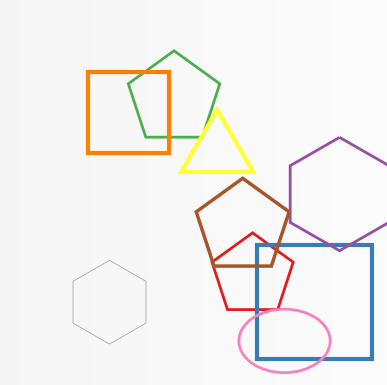[{"shape": "pentagon", "thickness": 2, "radius": 0.55, "center": [0.652, 0.285]}, {"shape": "square", "thickness": 3, "radius": 0.74, "center": [0.811, 0.215]}, {"shape": "pentagon", "thickness": 2, "radius": 0.62, "center": [0.449, 0.744]}, {"shape": "hexagon", "thickness": 2, "radius": 0.74, "center": [0.876, 0.496]}, {"shape": "square", "thickness": 3, "radius": 0.53, "center": [0.332, 0.707]}, {"shape": "triangle", "thickness": 3, "radius": 0.54, "center": [0.561, 0.607]}, {"shape": "pentagon", "thickness": 2.5, "radius": 0.63, "center": [0.626, 0.411]}, {"shape": "oval", "thickness": 2, "radius": 0.59, "center": [0.734, 0.115]}, {"shape": "hexagon", "thickness": 0.5, "radius": 0.54, "center": [0.283, 0.215]}]